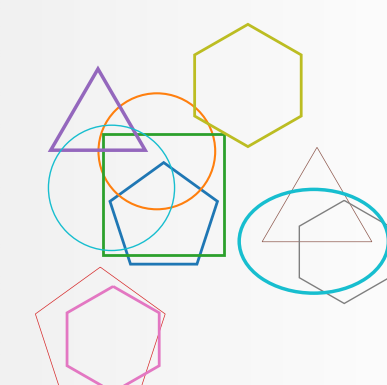[{"shape": "pentagon", "thickness": 2, "radius": 0.73, "center": [0.422, 0.432]}, {"shape": "circle", "thickness": 1.5, "radius": 0.75, "center": [0.405, 0.607]}, {"shape": "square", "thickness": 2, "radius": 0.78, "center": [0.422, 0.495]}, {"shape": "pentagon", "thickness": 0.5, "radius": 0.88, "center": [0.259, 0.13]}, {"shape": "triangle", "thickness": 2.5, "radius": 0.7, "center": [0.253, 0.68]}, {"shape": "triangle", "thickness": 0.5, "radius": 0.82, "center": [0.818, 0.454]}, {"shape": "hexagon", "thickness": 2, "radius": 0.69, "center": [0.292, 0.119]}, {"shape": "hexagon", "thickness": 1, "radius": 0.67, "center": [0.888, 0.346]}, {"shape": "hexagon", "thickness": 2, "radius": 0.79, "center": [0.64, 0.778]}, {"shape": "circle", "thickness": 1, "radius": 0.81, "center": [0.288, 0.512]}, {"shape": "oval", "thickness": 2.5, "radius": 0.96, "center": [0.81, 0.373]}]